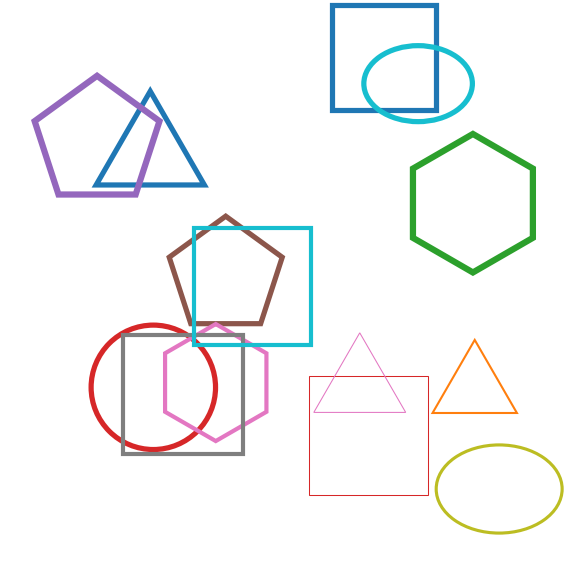[{"shape": "triangle", "thickness": 2.5, "radius": 0.54, "center": [0.26, 0.733]}, {"shape": "square", "thickness": 2.5, "radius": 0.45, "center": [0.664, 0.9]}, {"shape": "triangle", "thickness": 1, "radius": 0.42, "center": [0.822, 0.326]}, {"shape": "hexagon", "thickness": 3, "radius": 0.6, "center": [0.819, 0.647]}, {"shape": "circle", "thickness": 2.5, "radius": 0.54, "center": [0.266, 0.328]}, {"shape": "square", "thickness": 0.5, "radius": 0.51, "center": [0.638, 0.245]}, {"shape": "pentagon", "thickness": 3, "radius": 0.57, "center": [0.168, 0.754]}, {"shape": "pentagon", "thickness": 2.5, "radius": 0.51, "center": [0.391, 0.522]}, {"shape": "hexagon", "thickness": 2, "radius": 0.51, "center": [0.374, 0.337]}, {"shape": "triangle", "thickness": 0.5, "radius": 0.46, "center": [0.623, 0.331]}, {"shape": "square", "thickness": 2, "radius": 0.52, "center": [0.317, 0.316]}, {"shape": "oval", "thickness": 1.5, "radius": 0.55, "center": [0.864, 0.152]}, {"shape": "square", "thickness": 2, "radius": 0.51, "center": [0.437, 0.502]}, {"shape": "oval", "thickness": 2.5, "radius": 0.47, "center": [0.724, 0.854]}]